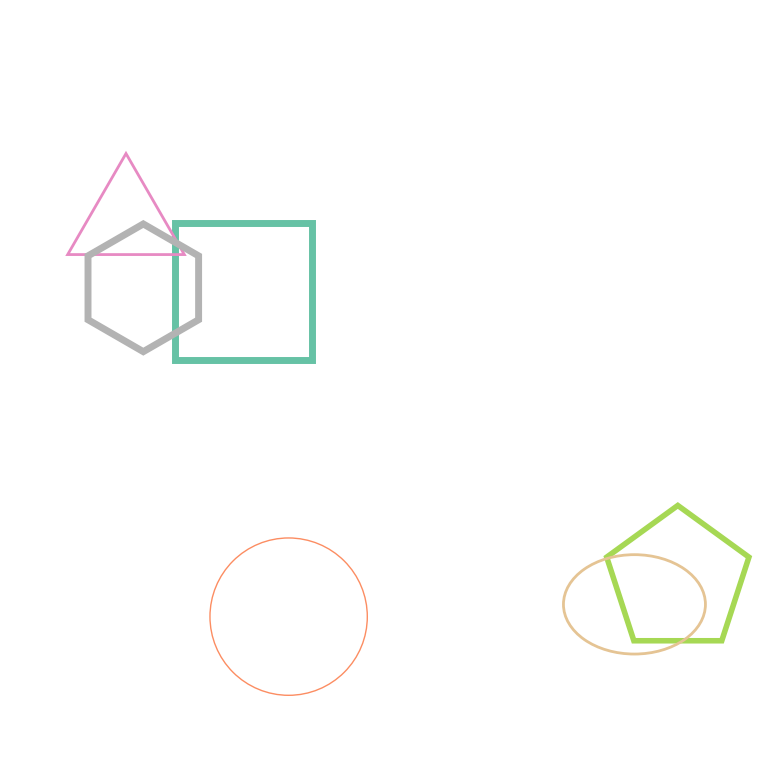[{"shape": "square", "thickness": 2.5, "radius": 0.45, "center": [0.316, 0.622]}, {"shape": "circle", "thickness": 0.5, "radius": 0.51, "center": [0.375, 0.199]}, {"shape": "triangle", "thickness": 1, "radius": 0.44, "center": [0.164, 0.713]}, {"shape": "pentagon", "thickness": 2, "radius": 0.49, "center": [0.88, 0.246]}, {"shape": "oval", "thickness": 1, "radius": 0.46, "center": [0.824, 0.215]}, {"shape": "hexagon", "thickness": 2.5, "radius": 0.41, "center": [0.186, 0.626]}]